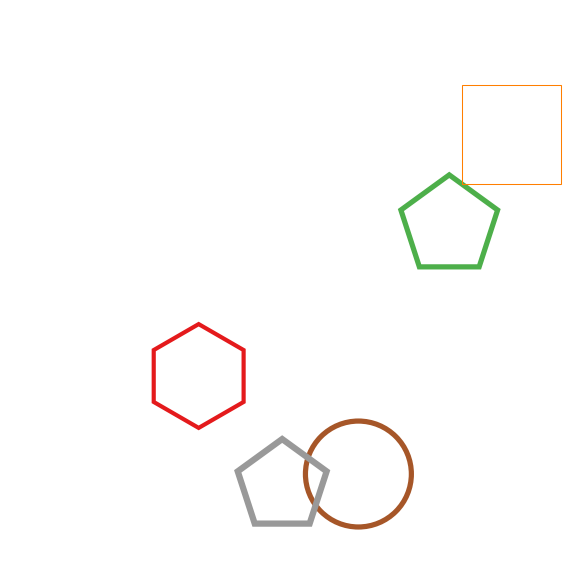[{"shape": "hexagon", "thickness": 2, "radius": 0.45, "center": [0.344, 0.348]}, {"shape": "pentagon", "thickness": 2.5, "radius": 0.44, "center": [0.778, 0.608]}, {"shape": "square", "thickness": 0.5, "radius": 0.43, "center": [0.885, 0.767]}, {"shape": "circle", "thickness": 2.5, "radius": 0.46, "center": [0.621, 0.178]}, {"shape": "pentagon", "thickness": 3, "radius": 0.4, "center": [0.489, 0.158]}]